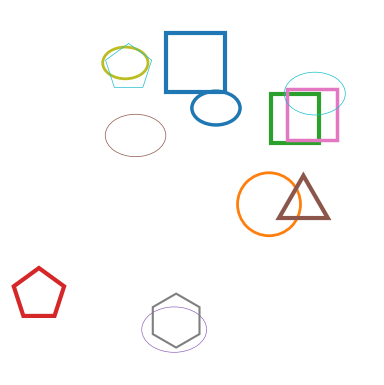[{"shape": "square", "thickness": 3, "radius": 0.38, "center": [0.508, 0.837]}, {"shape": "oval", "thickness": 2.5, "radius": 0.31, "center": [0.561, 0.719]}, {"shape": "circle", "thickness": 2, "radius": 0.41, "center": [0.699, 0.469]}, {"shape": "square", "thickness": 3, "radius": 0.32, "center": [0.766, 0.692]}, {"shape": "pentagon", "thickness": 3, "radius": 0.34, "center": [0.101, 0.235]}, {"shape": "oval", "thickness": 0.5, "radius": 0.42, "center": [0.452, 0.144]}, {"shape": "triangle", "thickness": 3, "radius": 0.37, "center": [0.788, 0.47]}, {"shape": "oval", "thickness": 0.5, "radius": 0.39, "center": [0.352, 0.648]}, {"shape": "square", "thickness": 2.5, "radius": 0.33, "center": [0.811, 0.703]}, {"shape": "hexagon", "thickness": 1.5, "radius": 0.35, "center": [0.458, 0.167]}, {"shape": "oval", "thickness": 2, "radius": 0.29, "center": [0.326, 0.837]}, {"shape": "pentagon", "thickness": 0.5, "radius": 0.32, "center": [0.334, 0.824]}, {"shape": "oval", "thickness": 0.5, "radius": 0.4, "center": [0.818, 0.757]}]